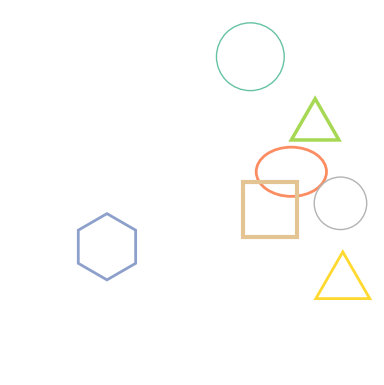[{"shape": "circle", "thickness": 1, "radius": 0.44, "center": [0.65, 0.853]}, {"shape": "oval", "thickness": 2, "radius": 0.46, "center": [0.757, 0.554]}, {"shape": "hexagon", "thickness": 2, "radius": 0.43, "center": [0.278, 0.359]}, {"shape": "triangle", "thickness": 2.5, "radius": 0.36, "center": [0.819, 0.672]}, {"shape": "triangle", "thickness": 2, "radius": 0.4, "center": [0.89, 0.265]}, {"shape": "square", "thickness": 3, "radius": 0.35, "center": [0.702, 0.456]}, {"shape": "circle", "thickness": 1, "radius": 0.34, "center": [0.884, 0.472]}]